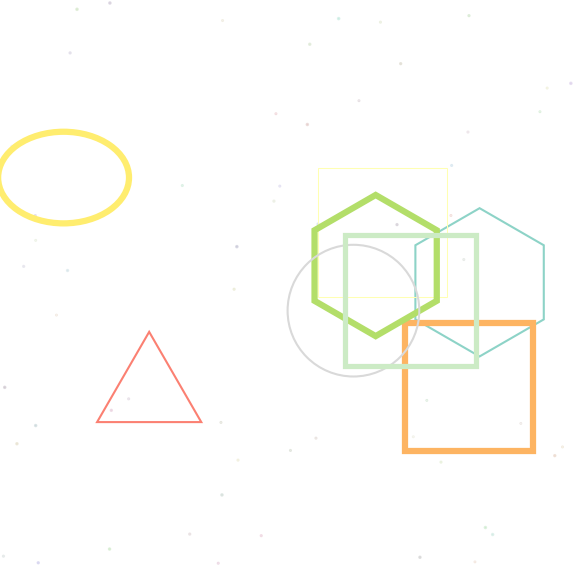[{"shape": "hexagon", "thickness": 1, "radius": 0.64, "center": [0.83, 0.51]}, {"shape": "square", "thickness": 0.5, "radius": 0.56, "center": [0.662, 0.596]}, {"shape": "triangle", "thickness": 1, "radius": 0.52, "center": [0.258, 0.32]}, {"shape": "square", "thickness": 3, "radius": 0.55, "center": [0.813, 0.329]}, {"shape": "hexagon", "thickness": 3, "radius": 0.61, "center": [0.65, 0.539]}, {"shape": "circle", "thickness": 1, "radius": 0.57, "center": [0.612, 0.461]}, {"shape": "square", "thickness": 2.5, "radius": 0.57, "center": [0.711, 0.478]}, {"shape": "oval", "thickness": 3, "radius": 0.57, "center": [0.11, 0.692]}]